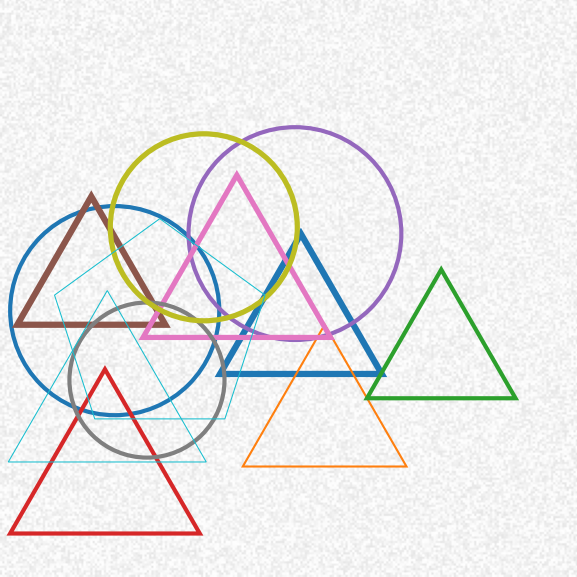[{"shape": "circle", "thickness": 2, "radius": 0.91, "center": [0.199, 0.461]}, {"shape": "triangle", "thickness": 3, "radius": 0.81, "center": [0.521, 0.432]}, {"shape": "triangle", "thickness": 1, "radius": 0.82, "center": [0.562, 0.273]}, {"shape": "triangle", "thickness": 2, "radius": 0.74, "center": [0.764, 0.384]}, {"shape": "triangle", "thickness": 2, "radius": 0.95, "center": [0.182, 0.17]}, {"shape": "circle", "thickness": 2, "radius": 0.92, "center": [0.511, 0.595]}, {"shape": "triangle", "thickness": 3, "radius": 0.74, "center": [0.158, 0.511]}, {"shape": "triangle", "thickness": 2.5, "radius": 0.94, "center": [0.41, 0.509]}, {"shape": "circle", "thickness": 2, "radius": 0.67, "center": [0.254, 0.341]}, {"shape": "circle", "thickness": 2.5, "radius": 0.81, "center": [0.353, 0.606]}, {"shape": "pentagon", "thickness": 0.5, "radius": 0.96, "center": [0.277, 0.429]}, {"shape": "triangle", "thickness": 0.5, "radius": 0.99, "center": [0.186, 0.298]}]